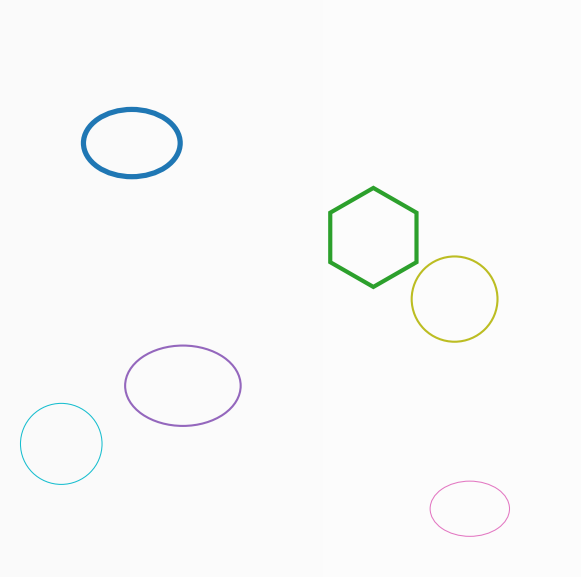[{"shape": "oval", "thickness": 2.5, "radius": 0.42, "center": [0.227, 0.751]}, {"shape": "hexagon", "thickness": 2, "radius": 0.43, "center": [0.642, 0.588]}, {"shape": "oval", "thickness": 1, "radius": 0.5, "center": [0.315, 0.331]}, {"shape": "oval", "thickness": 0.5, "radius": 0.34, "center": [0.808, 0.118]}, {"shape": "circle", "thickness": 1, "radius": 0.37, "center": [0.782, 0.481]}, {"shape": "circle", "thickness": 0.5, "radius": 0.35, "center": [0.105, 0.231]}]